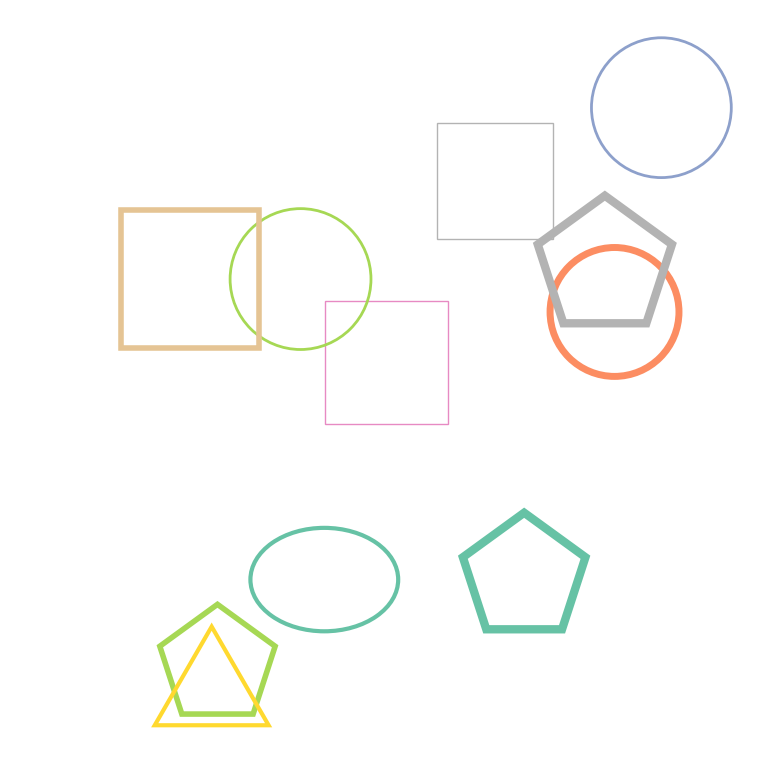[{"shape": "pentagon", "thickness": 3, "radius": 0.42, "center": [0.681, 0.25]}, {"shape": "oval", "thickness": 1.5, "radius": 0.48, "center": [0.421, 0.247]}, {"shape": "circle", "thickness": 2.5, "radius": 0.42, "center": [0.798, 0.595]}, {"shape": "circle", "thickness": 1, "radius": 0.45, "center": [0.859, 0.86]}, {"shape": "square", "thickness": 0.5, "radius": 0.4, "center": [0.502, 0.529]}, {"shape": "circle", "thickness": 1, "radius": 0.46, "center": [0.39, 0.638]}, {"shape": "pentagon", "thickness": 2, "radius": 0.39, "center": [0.282, 0.136]}, {"shape": "triangle", "thickness": 1.5, "radius": 0.43, "center": [0.275, 0.101]}, {"shape": "square", "thickness": 2, "radius": 0.45, "center": [0.247, 0.637]}, {"shape": "pentagon", "thickness": 3, "radius": 0.46, "center": [0.786, 0.654]}, {"shape": "square", "thickness": 0.5, "radius": 0.38, "center": [0.643, 0.765]}]